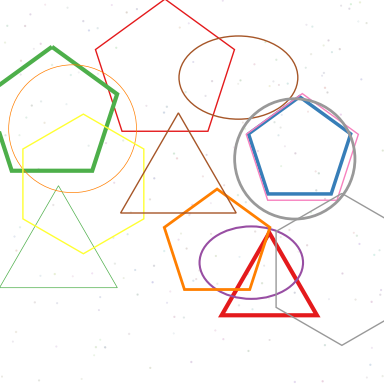[{"shape": "triangle", "thickness": 3, "radius": 0.71, "center": [0.699, 0.253]}, {"shape": "pentagon", "thickness": 1, "radius": 0.95, "center": [0.429, 0.813]}, {"shape": "pentagon", "thickness": 2.5, "radius": 0.7, "center": [0.778, 0.609]}, {"shape": "pentagon", "thickness": 3, "radius": 0.89, "center": [0.135, 0.7]}, {"shape": "triangle", "thickness": 0.5, "radius": 0.88, "center": [0.152, 0.341]}, {"shape": "oval", "thickness": 1.5, "radius": 0.67, "center": [0.653, 0.318]}, {"shape": "pentagon", "thickness": 2, "radius": 0.72, "center": [0.564, 0.365]}, {"shape": "circle", "thickness": 0.5, "radius": 0.83, "center": [0.189, 0.666]}, {"shape": "hexagon", "thickness": 1, "radius": 0.91, "center": [0.217, 0.522]}, {"shape": "triangle", "thickness": 1, "radius": 0.87, "center": [0.463, 0.533]}, {"shape": "oval", "thickness": 1, "radius": 0.77, "center": [0.619, 0.798]}, {"shape": "pentagon", "thickness": 1, "radius": 0.77, "center": [0.785, 0.604]}, {"shape": "circle", "thickness": 2, "radius": 0.78, "center": [0.766, 0.587]}, {"shape": "hexagon", "thickness": 1, "radius": 0.99, "center": [0.888, 0.3]}]